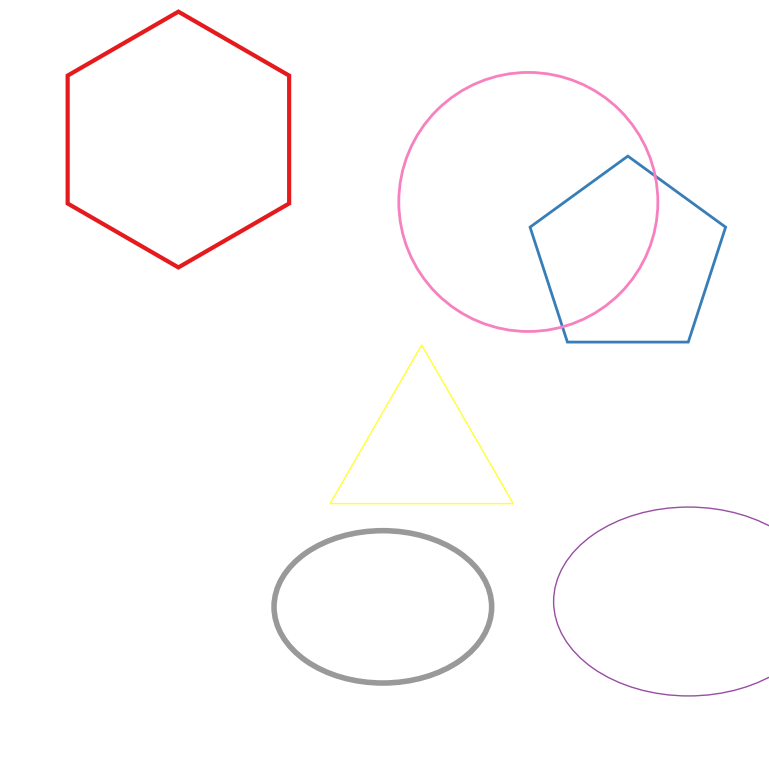[{"shape": "hexagon", "thickness": 1.5, "radius": 0.83, "center": [0.232, 0.819]}, {"shape": "pentagon", "thickness": 1, "radius": 0.67, "center": [0.815, 0.664]}, {"shape": "oval", "thickness": 0.5, "radius": 0.88, "center": [0.894, 0.219]}, {"shape": "triangle", "thickness": 0.5, "radius": 0.69, "center": [0.548, 0.415]}, {"shape": "circle", "thickness": 1, "radius": 0.84, "center": [0.686, 0.738]}, {"shape": "oval", "thickness": 2, "radius": 0.71, "center": [0.497, 0.212]}]